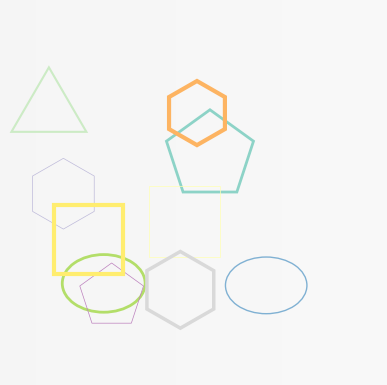[{"shape": "pentagon", "thickness": 2, "radius": 0.59, "center": [0.542, 0.597]}, {"shape": "square", "thickness": 0.5, "radius": 0.46, "center": [0.477, 0.425]}, {"shape": "hexagon", "thickness": 0.5, "radius": 0.46, "center": [0.164, 0.497]}, {"shape": "oval", "thickness": 1, "radius": 0.53, "center": [0.687, 0.259]}, {"shape": "hexagon", "thickness": 3, "radius": 0.42, "center": [0.508, 0.706]}, {"shape": "oval", "thickness": 2, "radius": 0.53, "center": [0.268, 0.264]}, {"shape": "hexagon", "thickness": 2.5, "radius": 0.5, "center": [0.465, 0.247]}, {"shape": "pentagon", "thickness": 0.5, "radius": 0.43, "center": [0.288, 0.23]}, {"shape": "triangle", "thickness": 1.5, "radius": 0.56, "center": [0.126, 0.713]}, {"shape": "square", "thickness": 3, "radius": 0.45, "center": [0.228, 0.379]}]